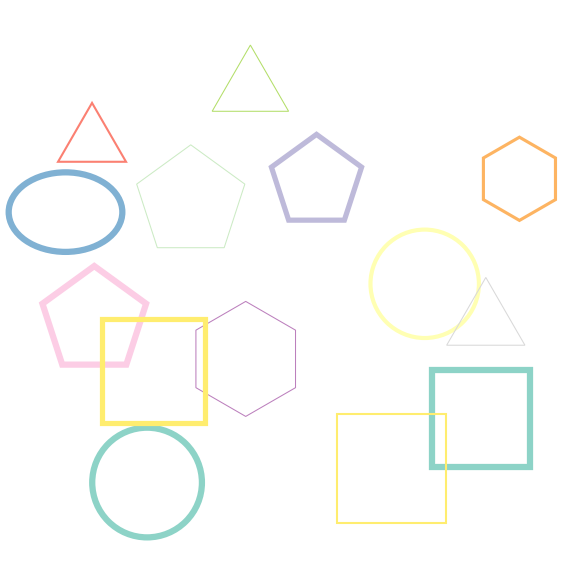[{"shape": "square", "thickness": 3, "radius": 0.42, "center": [0.833, 0.275]}, {"shape": "circle", "thickness": 3, "radius": 0.47, "center": [0.255, 0.164]}, {"shape": "circle", "thickness": 2, "radius": 0.47, "center": [0.735, 0.508]}, {"shape": "pentagon", "thickness": 2.5, "radius": 0.41, "center": [0.548, 0.684]}, {"shape": "triangle", "thickness": 1, "radius": 0.34, "center": [0.159, 0.753]}, {"shape": "oval", "thickness": 3, "radius": 0.49, "center": [0.113, 0.632]}, {"shape": "hexagon", "thickness": 1.5, "radius": 0.36, "center": [0.899, 0.69]}, {"shape": "triangle", "thickness": 0.5, "radius": 0.38, "center": [0.434, 0.845]}, {"shape": "pentagon", "thickness": 3, "radius": 0.47, "center": [0.163, 0.444]}, {"shape": "triangle", "thickness": 0.5, "radius": 0.39, "center": [0.841, 0.44]}, {"shape": "hexagon", "thickness": 0.5, "radius": 0.5, "center": [0.425, 0.378]}, {"shape": "pentagon", "thickness": 0.5, "radius": 0.49, "center": [0.33, 0.65]}, {"shape": "square", "thickness": 2.5, "radius": 0.45, "center": [0.266, 0.357]}, {"shape": "square", "thickness": 1, "radius": 0.47, "center": [0.678, 0.187]}]